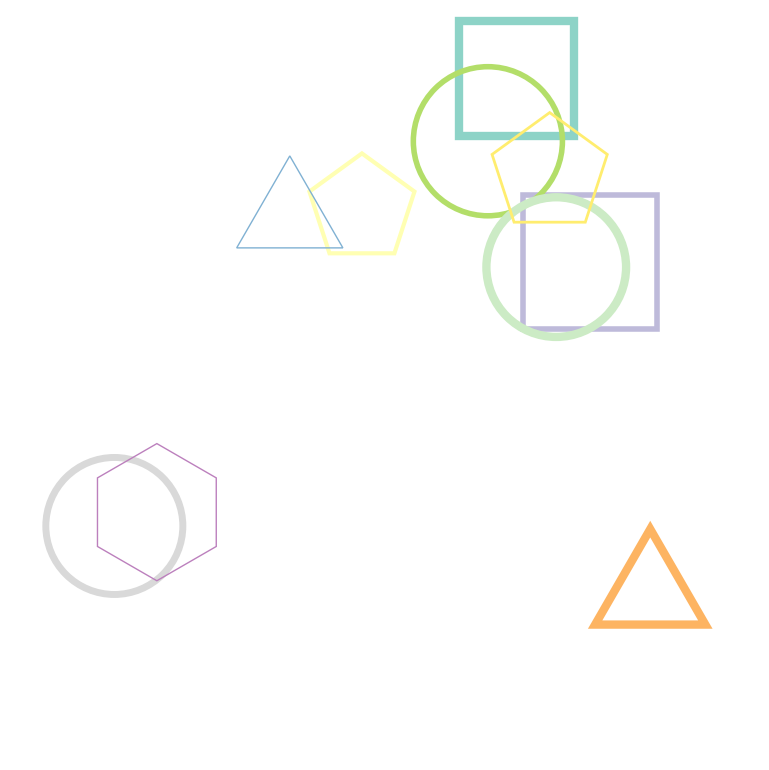[{"shape": "square", "thickness": 3, "radius": 0.37, "center": [0.67, 0.898]}, {"shape": "pentagon", "thickness": 1.5, "radius": 0.36, "center": [0.47, 0.729]}, {"shape": "square", "thickness": 2, "radius": 0.44, "center": [0.766, 0.66]}, {"shape": "triangle", "thickness": 0.5, "radius": 0.4, "center": [0.376, 0.718]}, {"shape": "triangle", "thickness": 3, "radius": 0.41, "center": [0.844, 0.23]}, {"shape": "circle", "thickness": 2, "radius": 0.48, "center": [0.634, 0.817]}, {"shape": "circle", "thickness": 2.5, "radius": 0.44, "center": [0.148, 0.317]}, {"shape": "hexagon", "thickness": 0.5, "radius": 0.45, "center": [0.204, 0.335]}, {"shape": "circle", "thickness": 3, "radius": 0.45, "center": [0.722, 0.653]}, {"shape": "pentagon", "thickness": 1, "radius": 0.39, "center": [0.714, 0.775]}]